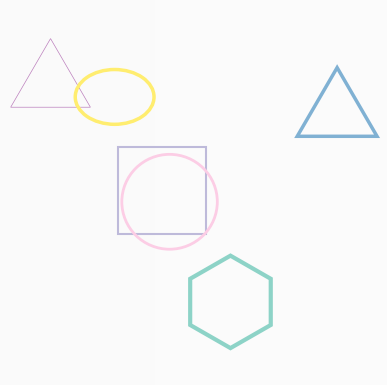[{"shape": "hexagon", "thickness": 3, "radius": 0.6, "center": [0.595, 0.216]}, {"shape": "square", "thickness": 1.5, "radius": 0.57, "center": [0.418, 0.505]}, {"shape": "triangle", "thickness": 2.5, "radius": 0.59, "center": [0.87, 0.705]}, {"shape": "circle", "thickness": 2, "radius": 0.62, "center": [0.438, 0.476]}, {"shape": "triangle", "thickness": 0.5, "radius": 0.59, "center": [0.13, 0.781]}, {"shape": "oval", "thickness": 2.5, "radius": 0.51, "center": [0.296, 0.748]}]